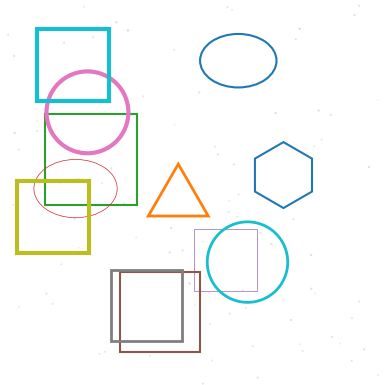[{"shape": "hexagon", "thickness": 1.5, "radius": 0.43, "center": [0.736, 0.545]}, {"shape": "oval", "thickness": 1.5, "radius": 0.5, "center": [0.619, 0.842]}, {"shape": "triangle", "thickness": 2, "radius": 0.45, "center": [0.463, 0.484]}, {"shape": "square", "thickness": 1.5, "radius": 0.59, "center": [0.236, 0.585]}, {"shape": "oval", "thickness": 0.5, "radius": 0.54, "center": [0.196, 0.51]}, {"shape": "square", "thickness": 0.5, "radius": 0.41, "center": [0.586, 0.325]}, {"shape": "square", "thickness": 1.5, "radius": 0.52, "center": [0.415, 0.19]}, {"shape": "circle", "thickness": 3, "radius": 0.53, "center": [0.227, 0.708]}, {"shape": "square", "thickness": 2, "radius": 0.46, "center": [0.38, 0.207]}, {"shape": "square", "thickness": 3, "radius": 0.46, "center": [0.138, 0.437]}, {"shape": "square", "thickness": 3, "radius": 0.47, "center": [0.189, 0.831]}, {"shape": "circle", "thickness": 2, "radius": 0.52, "center": [0.643, 0.319]}]